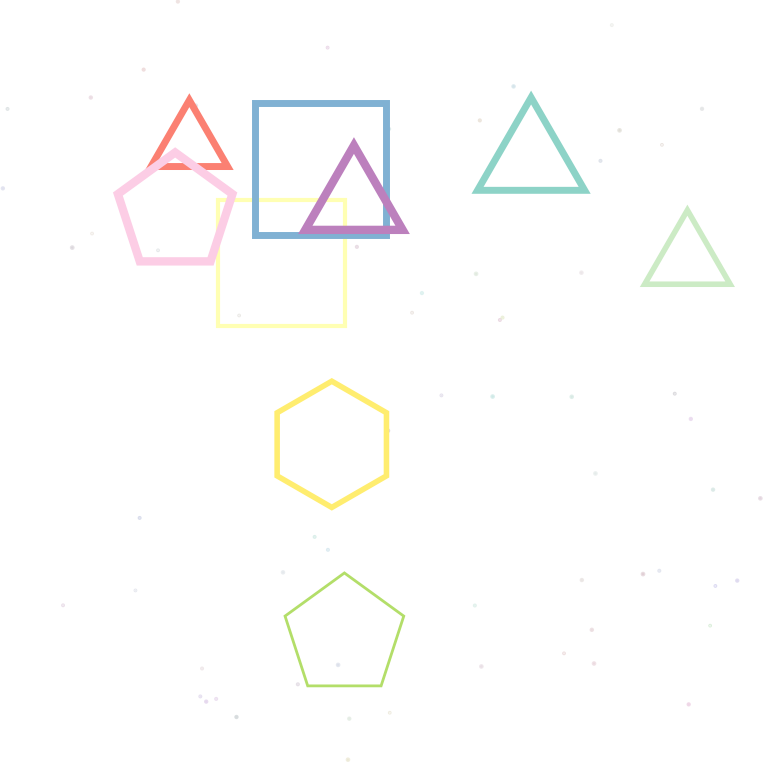[{"shape": "triangle", "thickness": 2.5, "radius": 0.4, "center": [0.69, 0.793]}, {"shape": "square", "thickness": 1.5, "radius": 0.41, "center": [0.366, 0.658]}, {"shape": "triangle", "thickness": 2.5, "radius": 0.29, "center": [0.246, 0.812]}, {"shape": "square", "thickness": 2.5, "radius": 0.43, "center": [0.416, 0.781]}, {"shape": "pentagon", "thickness": 1, "radius": 0.41, "center": [0.447, 0.175]}, {"shape": "pentagon", "thickness": 3, "radius": 0.39, "center": [0.227, 0.724]}, {"shape": "triangle", "thickness": 3, "radius": 0.37, "center": [0.46, 0.738]}, {"shape": "triangle", "thickness": 2, "radius": 0.32, "center": [0.893, 0.663]}, {"shape": "hexagon", "thickness": 2, "radius": 0.41, "center": [0.431, 0.423]}]